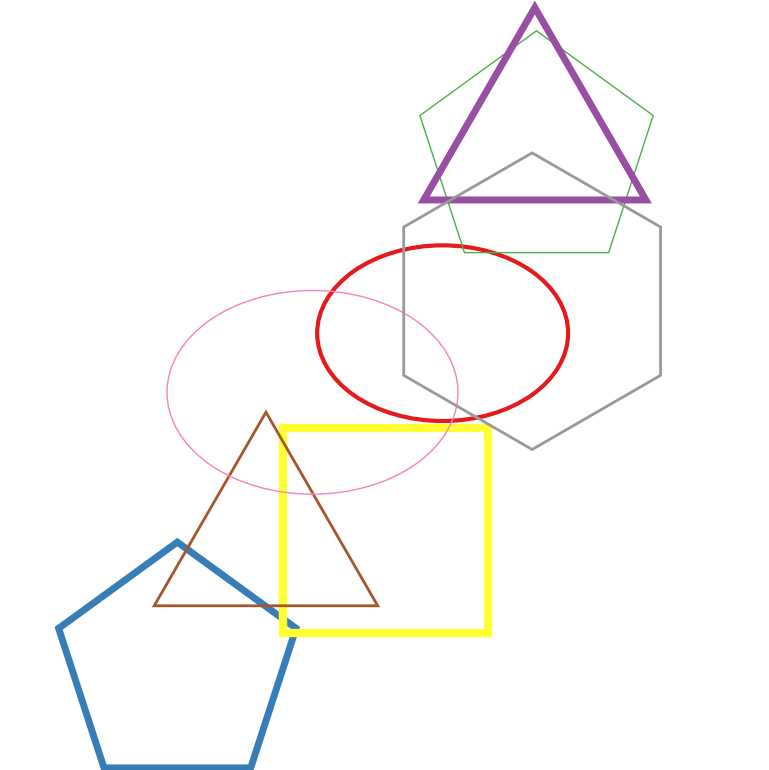[{"shape": "oval", "thickness": 1.5, "radius": 0.81, "center": [0.575, 0.567]}, {"shape": "pentagon", "thickness": 2.5, "radius": 0.81, "center": [0.23, 0.134]}, {"shape": "pentagon", "thickness": 0.5, "radius": 0.8, "center": [0.697, 0.801]}, {"shape": "triangle", "thickness": 2.5, "radius": 0.83, "center": [0.695, 0.824]}, {"shape": "square", "thickness": 3, "radius": 0.67, "center": [0.501, 0.311]}, {"shape": "triangle", "thickness": 1, "radius": 0.84, "center": [0.345, 0.297]}, {"shape": "oval", "thickness": 0.5, "radius": 0.94, "center": [0.406, 0.49]}, {"shape": "hexagon", "thickness": 1, "radius": 0.96, "center": [0.691, 0.609]}]